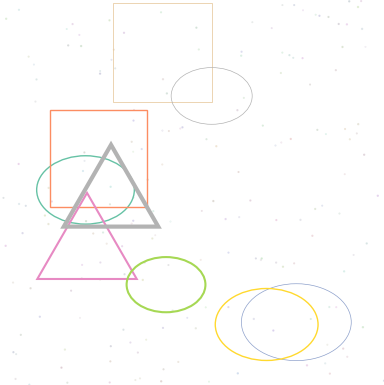[{"shape": "oval", "thickness": 1, "radius": 0.63, "center": [0.222, 0.507]}, {"shape": "square", "thickness": 1, "radius": 0.63, "center": [0.257, 0.588]}, {"shape": "oval", "thickness": 0.5, "radius": 0.71, "center": [0.77, 0.163]}, {"shape": "triangle", "thickness": 1.5, "radius": 0.75, "center": [0.226, 0.35]}, {"shape": "oval", "thickness": 1.5, "radius": 0.51, "center": [0.431, 0.261]}, {"shape": "oval", "thickness": 1, "radius": 0.67, "center": [0.693, 0.157]}, {"shape": "square", "thickness": 0.5, "radius": 0.64, "center": [0.422, 0.864]}, {"shape": "triangle", "thickness": 3, "radius": 0.71, "center": [0.288, 0.482]}, {"shape": "oval", "thickness": 0.5, "radius": 0.53, "center": [0.55, 0.751]}]